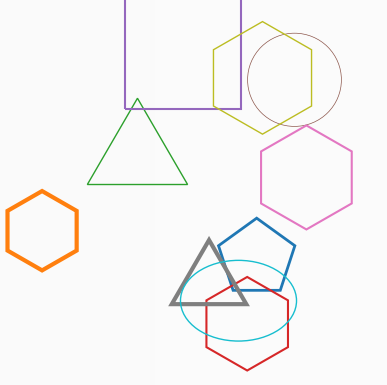[{"shape": "pentagon", "thickness": 2, "radius": 0.52, "center": [0.662, 0.33]}, {"shape": "hexagon", "thickness": 3, "radius": 0.52, "center": [0.109, 0.401]}, {"shape": "triangle", "thickness": 1, "radius": 0.75, "center": [0.355, 0.595]}, {"shape": "hexagon", "thickness": 1.5, "radius": 0.61, "center": [0.638, 0.159]}, {"shape": "square", "thickness": 1.5, "radius": 0.75, "center": [0.473, 0.867]}, {"shape": "circle", "thickness": 0.5, "radius": 0.61, "center": [0.76, 0.793]}, {"shape": "hexagon", "thickness": 1.5, "radius": 0.68, "center": [0.791, 0.539]}, {"shape": "triangle", "thickness": 3, "radius": 0.55, "center": [0.539, 0.265]}, {"shape": "hexagon", "thickness": 1, "radius": 0.73, "center": [0.677, 0.798]}, {"shape": "oval", "thickness": 1, "radius": 0.75, "center": [0.615, 0.219]}]